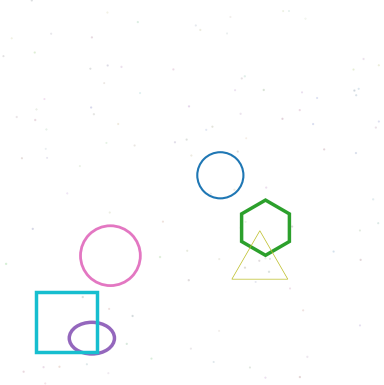[{"shape": "circle", "thickness": 1.5, "radius": 0.3, "center": [0.572, 0.545]}, {"shape": "hexagon", "thickness": 2.5, "radius": 0.36, "center": [0.69, 0.409]}, {"shape": "oval", "thickness": 2.5, "radius": 0.29, "center": [0.239, 0.122]}, {"shape": "circle", "thickness": 2, "radius": 0.39, "center": [0.287, 0.336]}, {"shape": "triangle", "thickness": 0.5, "radius": 0.42, "center": [0.675, 0.317]}, {"shape": "square", "thickness": 2.5, "radius": 0.39, "center": [0.173, 0.163]}]